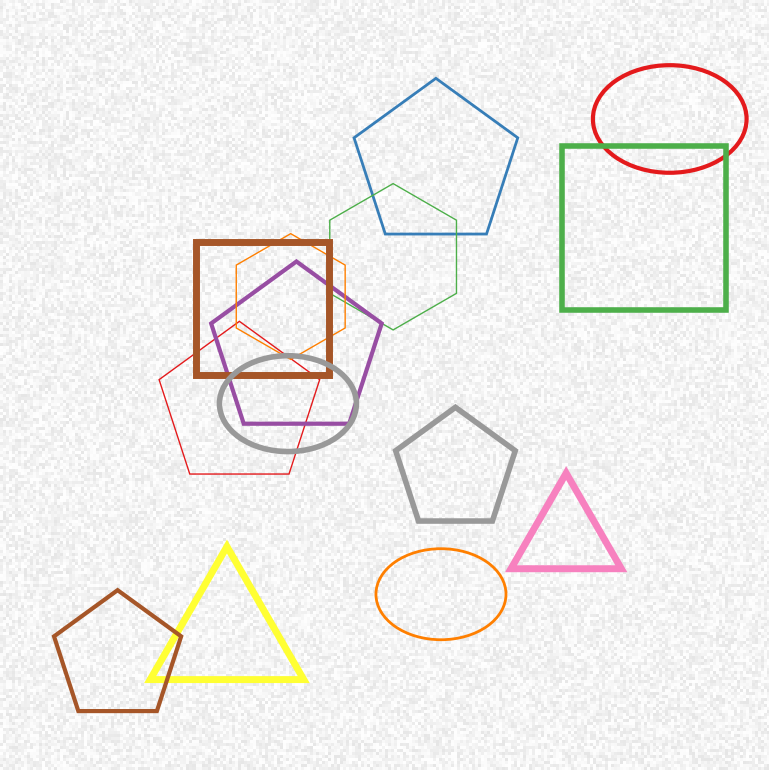[{"shape": "pentagon", "thickness": 0.5, "radius": 0.55, "center": [0.311, 0.473]}, {"shape": "oval", "thickness": 1.5, "radius": 0.5, "center": [0.87, 0.845]}, {"shape": "pentagon", "thickness": 1, "radius": 0.56, "center": [0.566, 0.786]}, {"shape": "square", "thickness": 2, "radius": 0.53, "center": [0.836, 0.704]}, {"shape": "hexagon", "thickness": 0.5, "radius": 0.48, "center": [0.511, 0.667]}, {"shape": "pentagon", "thickness": 1.5, "radius": 0.58, "center": [0.385, 0.544]}, {"shape": "hexagon", "thickness": 0.5, "radius": 0.41, "center": [0.378, 0.615]}, {"shape": "oval", "thickness": 1, "radius": 0.42, "center": [0.573, 0.228]}, {"shape": "triangle", "thickness": 2.5, "radius": 0.58, "center": [0.295, 0.175]}, {"shape": "pentagon", "thickness": 1.5, "radius": 0.43, "center": [0.153, 0.147]}, {"shape": "square", "thickness": 2.5, "radius": 0.43, "center": [0.341, 0.599]}, {"shape": "triangle", "thickness": 2.5, "radius": 0.41, "center": [0.735, 0.303]}, {"shape": "pentagon", "thickness": 2, "radius": 0.41, "center": [0.592, 0.389]}, {"shape": "oval", "thickness": 2, "radius": 0.44, "center": [0.374, 0.476]}]